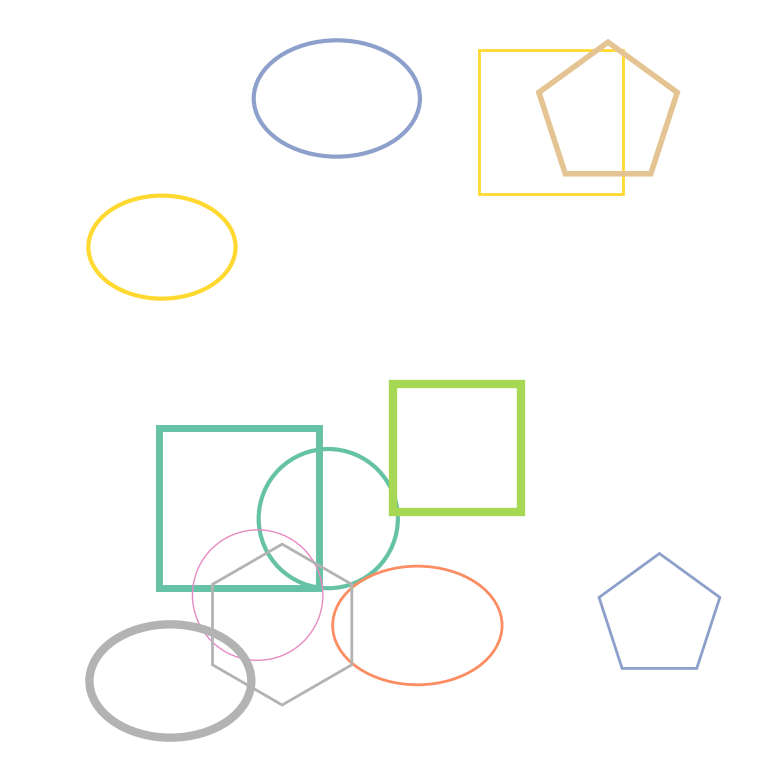[{"shape": "square", "thickness": 2.5, "radius": 0.52, "center": [0.31, 0.34]}, {"shape": "circle", "thickness": 1.5, "radius": 0.45, "center": [0.426, 0.326]}, {"shape": "oval", "thickness": 1, "radius": 0.55, "center": [0.542, 0.188]}, {"shape": "pentagon", "thickness": 1, "radius": 0.41, "center": [0.856, 0.199]}, {"shape": "oval", "thickness": 1.5, "radius": 0.54, "center": [0.437, 0.872]}, {"shape": "circle", "thickness": 0.5, "radius": 0.42, "center": [0.335, 0.227]}, {"shape": "square", "thickness": 3, "radius": 0.42, "center": [0.593, 0.418]}, {"shape": "square", "thickness": 1, "radius": 0.47, "center": [0.715, 0.841]}, {"shape": "oval", "thickness": 1.5, "radius": 0.48, "center": [0.21, 0.679]}, {"shape": "pentagon", "thickness": 2, "radius": 0.47, "center": [0.79, 0.851]}, {"shape": "hexagon", "thickness": 1, "radius": 0.52, "center": [0.366, 0.189]}, {"shape": "oval", "thickness": 3, "radius": 0.53, "center": [0.221, 0.116]}]